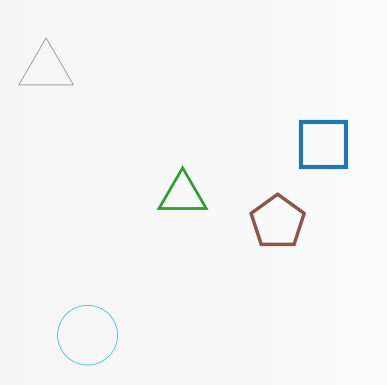[{"shape": "square", "thickness": 3, "radius": 0.29, "center": [0.835, 0.625]}, {"shape": "triangle", "thickness": 2, "radius": 0.35, "center": [0.471, 0.494]}, {"shape": "pentagon", "thickness": 2.5, "radius": 0.36, "center": [0.717, 0.423]}, {"shape": "triangle", "thickness": 0.5, "radius": 0.41, "center": [0.119, 0.82]}, {"shape": "circle", "thickness": 0.5, "radius": 0.39, "center": [0.226, 0.129]}]